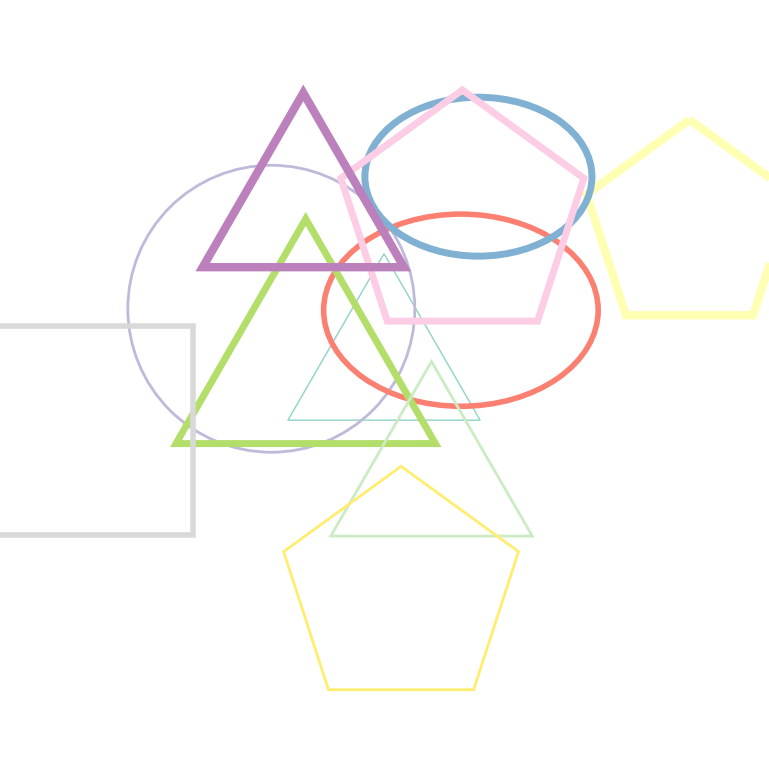[{"shape": "triangle", "thickness": 0.5, "radius": 0.72, "center": [0.499, 0.526]}, {"shape": "pentagon", "thickness": 3, "radius": 0.7, "center": [0.895, 0.704]}, {"shape": "circle", "thickness": 1, "radius": 0.93, "center": [0.352, 0.599]}, {"shape": "oval", "thickness": 2, "radius": 0.89, "center": [0.599, 0.597]}, {"shape": "oval", "thickness": 2.5, "radius": 0.74, "center": [0.621, 0.771]}, {"shape": "triangle", "thickness": 2.5, "radius": 0.97, "center": [0.397, 0.521]}, {"shape": "pentagon", "thickness": 2.5, "radius": 0.83, "center": [0.6, 0.717]}, {"shape": "square", "thickness": 2, "radius": 0.68, "center": [0.114, 0.441]}, {"shape": "triangle", "thickness": 3, "radius": 0.75, "center": [0.394, 0.728]}, {"shape": "triangle", "thickness": 1, "radius": 0.76, "center": [0.56, 0.379]}, {"shape": "pentagon", "thickness": 1, "radius": 0.8, "center": [0.521, 0.234]}]